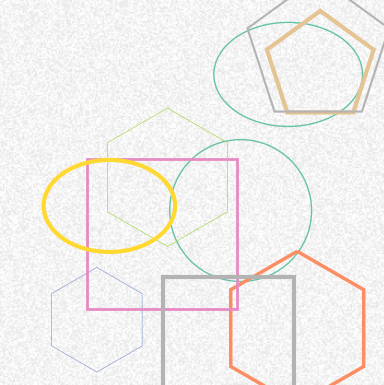[{"shape": "oval", "thickness": 1, "radius": 0.97, "center": [0.749, 0.807]}, {"shape": "circle", "thickness": 1, "radius": 0.92, "center": [0.625, 0.453]}, {"shape": "hexagon", "thickness": 2.5, "radius": 1.0, "center": [0.772, 0.148]}, {"shape": "hexagon", "thickness": 0.5, "radius": 0.68, "center": [0.252, 0.17]}, {"shape": "square", "thickness": 2, "radius": 0.98, "center": [0.42, 0.392]}, {"shape": "hexagon", "thickness": 0.5, "radius": 0.9, "center": [0.435, 0.54]}, {"shape": "oval", "thickness": 3, "radius": 0.85, "center": [0.284, 0.465]}, {"shape": "pentagon", "thickness": 3, "radius": 0.73, "center": [0.832, 0.826]}, {"shape": "square", "thickness": 3, "radius": 0.85, "center": [0.593, 0.109]}, {"shape": "pentagon", "thickness": 1.5, "radius": 0.97, "center": [0.827, 0.867]}]